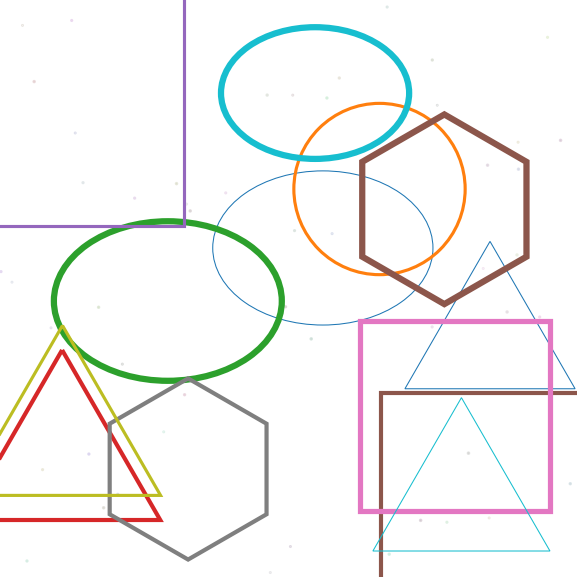[{"shape": "oval", "thickness": 0.5, "radius": 0.95, "center": [0.559, 0.57]}, {"shape": "triangle", "thickness": 0.5, "radius": 0.85, "center": [0.849, 0.411]}, {"shape": "circle", "thickness": 1.5, "radius": 0.74, "center": [0.657, 0.672]}, {"shape": "oval", "thickness": 3, "radius": 0.99, "center": [0.291, 0.478]}, {"shape": "triangle", "thickness": 2, "radius": 0.98, "center": [0.108, 0.197]}, {"shape": "square", "thickness": 1.5, "radius": 0.99, "center": [0.121, 0.806]}, {"shape": "square", "thickness": 2, "radius": 0.96, "center": [0.852, 0.126]}, {"shape": "hexagon", "thickness": 3, "radius": 0.82, "center": [0.769, 0.637]}, {"shape": "square", "thickness": 2.5, "radius": 0.82, "center": [0.788, 0.279]}, {"shape": "hexagon", "thickness": 2, "radius": 0.78, "center": [0.326, 0.187]}, {"shape": "triangle", "thickness": 1.5, "radius": 0.98, "center": [0.108, 0.239]}, {"shape": "triangle", "thickness": 0.5, "radius": 0.89, "center": [0.799, 0.134]}, {"shape": "oval", "thickness": 3, "radius": 0.81, "center": [0.546, 0.838]}]